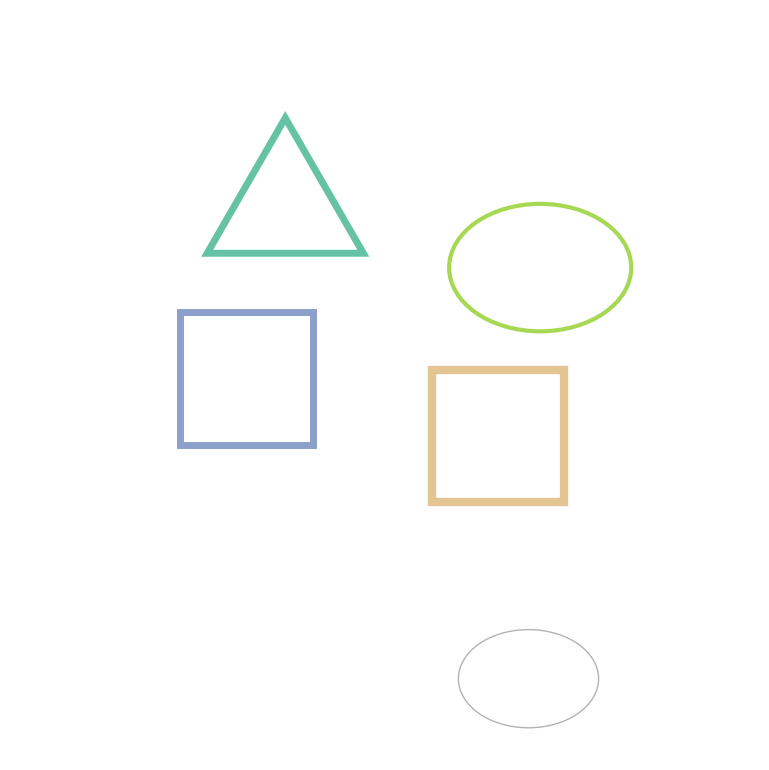[{"shape": "triangle", "thickness": 2.5, "radius": 0.59, "center": [0.37, 0.73]}, {"shape": "square", "thickness": 2.5, "radius": 0.43, "center": [0.32, 0.509]}, {"shape": "oval", "thickness": 1.5, "radius": 0.59, "center": [0.702, 0.652]}, {"shape": "square", "thickness": 3, "radius": 0.43, "center": [0.647, 0.433]}, {"shape": "oval", "thickness": 0.5, "radius": 0.46, "center": [0.686, 0.119]}]